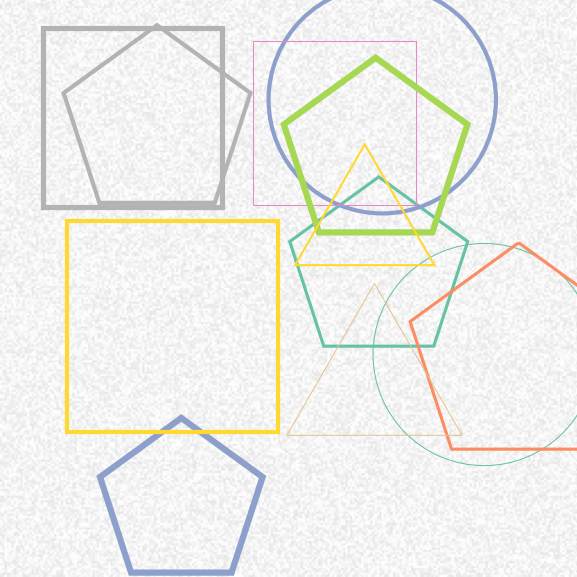[{"shape": "circle", "thickness": 0.5, "radius": 0.96, "center": [0.838, 0.385]}, {"shape": "pentagon", "thickness": 1.5, "radius": 0.81, "center": [0.656, 0.531]}, {"shape": "pentagon", "thickness": 1.5, "radius": 0.99, "center": [0.898, 0.381]}, {"shape": "pentagon", "thickness": 3, "radius": 0.74, "center": [0.314, 0.127]}, {"shape": "circle", "thickness": 2, "radius": 0.98, "center": [0.662, 0.826]}, {"shape": "square", "thickness": 0.5, "radius": 0.71, "center": [0.579, 0.786]}, {"shape": "pentagon", "thickness": 3, "radius": 0.84, "center": [0.65, 0.732]}, {"shape": "square", "thickness": 2, "radius": 0.91, "center": [0.299, 0.434]}, {"shape": "triangle", "thickness": 1, "radius": 0.7, "center": [0.632, 0.61]}, {"shape": "triangle", "thickness": 0.5, "radius": 0.88, "center": [0.648, 0.333]}, {"shape": "square", "thickness": 2.5, "radius": 0.77, "center": [0.229, 0.795]}, {"shape": "pentagon", "thickness": 2, "radius": 0.85, "center": [0.272, 0.785]}]